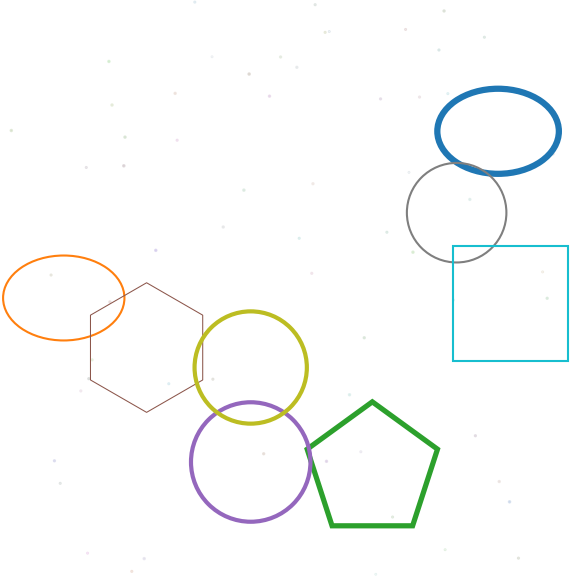[{"shape": "oval", "thickness": 3, "radius": 0.53, "center": [0.863, 0.772]}, {"shape": "oval", "thickness": 1, "radius": 0.53, "center": [0.11, 0.483]}, {"shape": "pentagon", "thickness": 2.5, "radius": 0.59, "center": [0.645, 0.185]}, {"shape": "circle", "thickness": 2, "radius": 0.52, "center": [0.434, 0.199]}, {"shape": "hexagon", "thickness": 0.5, "radius": 0.56, "center": [0.254, 0.397]}, {"shape": "circle", "thickness": 1, "radius": 0.43, "center": [0.791, 0.631]}, {"shape": "circle", "thickness": 2, "radius": 0.49, "center": [0.434, 0.363]}, {"shape": "square", "thickness": 1, "radius": 0.5, "center": [0.884, 0.474]}]